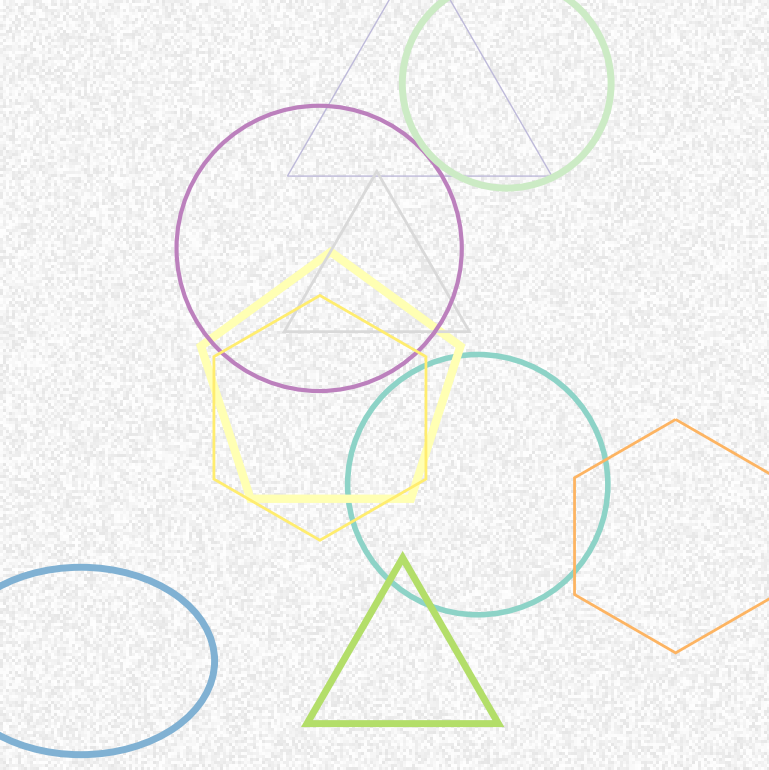[{"shape": "circle", "thickness": 2, "radius": 0.85, "center": [0.62, 0.371]}, {"shape": "pentagon", "thickness": 3, "radius": 0.89, "center": [0.429, 0.496]}, {"shape": "triangle", "thickness": 0.5, "radius": 0.99, "center": [0.545, 0.87]}, {"shape": "oval", "thickness": 2.5, "radius": 0.87, "center": [0.105, 0.142]}, {"shape": "hexagon", "thickness": 1, "radius": 0.76, "center": [0.877, 0.304]}, {"shape": "triangle", "thickness": 2.5, "radius": 0.72, "center": [0.523, 0.132]}, {"shape": "triangle", "thickness": 1, "radius": 0.69, "center": [0.489, 0.639]}, {"shape": "circle", "thickness": 1.5, "radius": 0.93, "center": [0.414, 0.677]}, {"shape": "circle", "thickness": 2.5, "radius": 0.68, "center": [0.658, 0.891]}, {"shape": "hexagon", "thickness": 1, "radius": 0.79, "center": [0.415, 0.457]}]